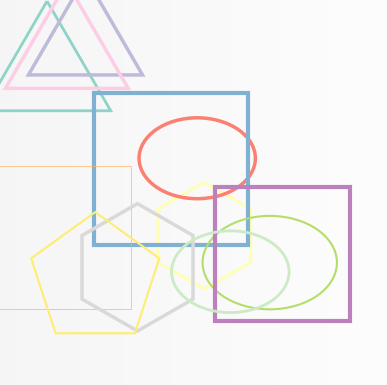[{"shape": "triangle", "thickness": 2, "radius": 0.95, "center": [0.121, 0.807]}, {"shape": "hexagon", "thickness": 2, "radius": 0.69, "center": [0.527, 0.388]}, {"shape": "triangle", "thickness": 2.5, "radius": 0.85, "center": [0.221, 0.89]}, {"shape": "oval", "thickness": 2.5, "radius": 0.75, "center": [0.509, 0.589]}, {"shape": "square", "thickness": 3, "radius": 0.99, "center": [0.442, 0.561]}, {"shape": "square", "thickness": 0.5, "radius": 0.93, "center": [0.153, 0.384]}, {"shape": "oval", "thickness": 1.5, "radius": 0.87, "center": [0.696, 0.318]}, {"shape": "triangle", "thickness": 2.5, "radius": 0.91, "center": [0.172, 0.862]}, {"shape": "hexagon", "thickness": 2.5, "radius": 0.83, "center": [0.355, 0.306]}, {"shape": "square", "thickness": 3, "radius": 0.87, "center": [0.728, 0.34]}, {"shape": "oval", "thickness": 2, "radius": 0.76, "center": [0.594, 0.294]}, {"shape": "pentagon", "thickness": 1.5, "radius": 0.87, "center": [0.246, 0.275]}]